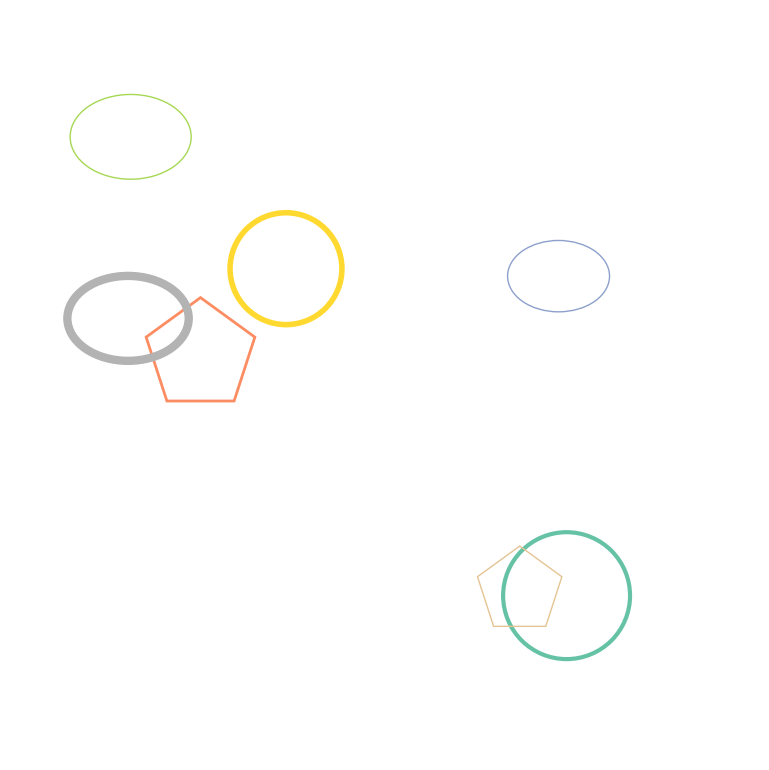[{"shape": "circle", "thickness": 1.5, "radius": 0.41, "center": [0.736, 0.226]}, {"shape": "pentagon", "thickness": 1, "radius": 0.37, "center": [0.26, 0.539]}, {"shape": "oval", "thickness": 0.5, "radius": 0.33, "center": [0.725, 0.641]}, {"shape": "oval", "thickness": 0.5, "radius": 0.39, "center": [0.17, 0.822]}, {"shape": "circle", "thickness": 2, "radius": 0.36, "center": [0.371, 0.651]}, {"shape": "pentagon", "thickness": 0.5, "radius": 0.29, "center": [0.675, 0.233]}, {"shape": "oval", "thickness": 3, "radius": 0.39, "center": [0.166, 0.587]}]